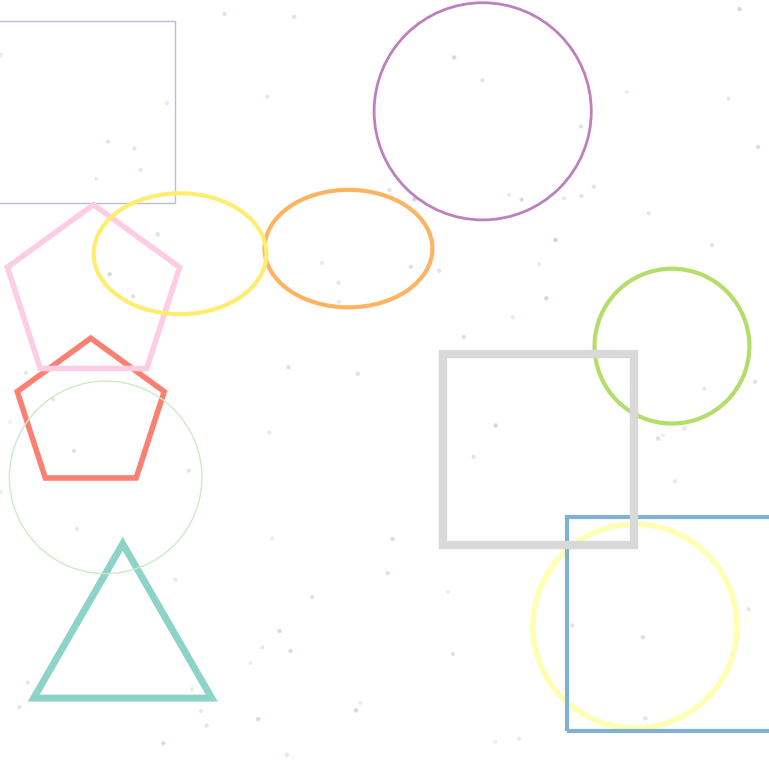[{"shape": "triangle", "thickness": 2.5, "radius": 0.67, "center": [0.159, 0.16]}, {"shape": "circle", "thickness": 2, "radius": 0.66, "center": [0.825, 0.187]}, {"shape": "square", "thickness": 0.5, "radius": 0.59, "center": [0.11, 0.855]}, {"shape": "pentagon", "thickness": 2, "radius": 0.5, "center": [0.118, 0.46]}, {"shape": "square", "thickness": 1.5, "radius": 0.7, "center": [0.876, 0.189]}, {"shape": "oval", "thickness": 1.5, "radius": 0.55, "center": [0.453, 0.677]}, {"shape": "circle", "thickness": 1.5, "radius": 0.5, "center": [0.873, 0.55]}, {"shape": "pentagon", "thickness": 2, "radius": 0.59, "center": [0.121, 0.617]}, {"shape": "square", "thickness": 3, "radius": 0.62, "center": [0.699, 0.416]}, {"shape": "circle", "thickness": 1, "radius": 0.71, "center": [0.627, 0.855]}, {"shape": "circle", "thickness": 0.5, "radius": 0.63, "center": [0.137, 0.38]}, {"shape": "oval", "thickness": 1.5, "radius": 0.56, "center": [0.234, 0.67]}]